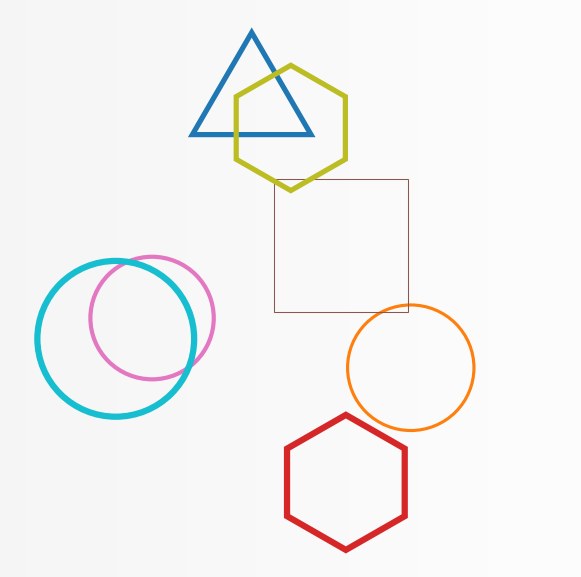[{"shape": "triangle", "thickness": 2.5, "radius": 0.59, "center": [0.433, 0.825]}, {"shape": "circle", "thickness": 1.5, "radius": 0.54, "center": [0.707, 0.362]}, {"shape": "hexagon", "thickness": 3, "radius": 0.58, "center": [0.595, 0.164]}, {"shape": "square", "thickness": 0.5, "radius": 0.57, "center": [0.587, 0.574]}, {"shape": "circle", "thickness": 2, "radius": 0.53, "center": [0.262, 0.448]}, {"shape": "hexagon", "thickness": 2.5, "radius": 0.54, "center": [0.5, 0.778]}, {"shape": "circle", "thickness": 3, "radius": 0.67, "center": [0.199, 0.412]}]